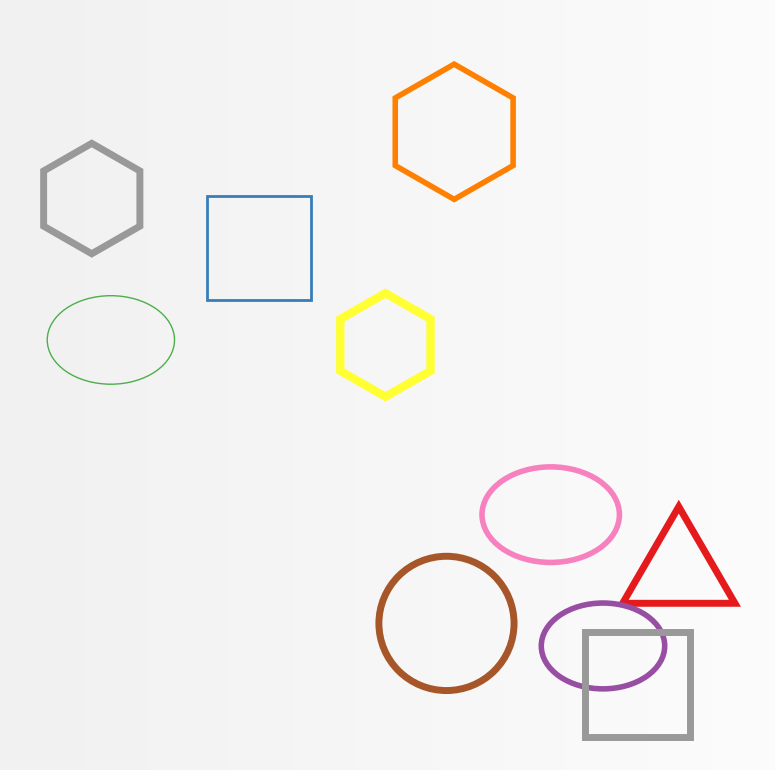[{"shape": "triangle", "thickness": 2.5, "radius": 0.42, "center": [0.876, 0.258]}, {"shape": "square", "thickness": 1, "radius": 0.34, "center": [0.334, 0.678]}, {"shape": "oval", "thickness": 0.5, "radius": 0.41, "center": [0.143, 0.559]}, {"shape": "oval", "thickness": 2, "radius": 0.4, "center": [0.778, 0.161]}, {"shape": "hexagon", "thickness": 2, "radius": 0.44, "center": [0.586, 0.829]}, {"shape": "hexagon", "thickness": 3, "radius": 0.34, "center": [0.497, 0.552]}, {"shape": "circle", "thickness": 2.5, "radius": 0.44, "center": [0.576, 0.19]}, {"shape": "oval", "thickness": 2, "radius": 0.44, "center": [0.711, 0.332]}, {"shape": "square", "thickness": 2.5, "radius": 0.34, "center": [0.823, 0.111]}, {"shape": "hexagon", "thickness": 2.5, "radius": 0.36, "center": [0.118, 0.742]}]